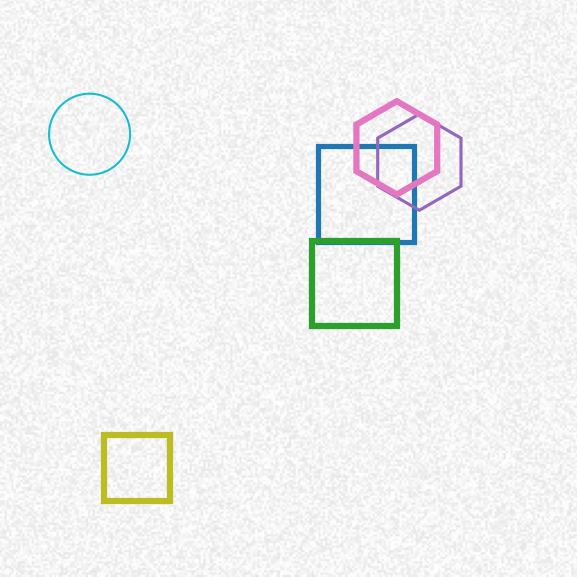[{"shape": "square", "thickness": 2.5, "radius": 0.41, "center": [0.633, 0.664]}, {"shape": "square", "thickness": 3, "radius": 0.37, "center": [0.614, 0.509]}, {"shape": "hexagon", "thickness": 1.5, "radius": 0.42, "center": [0.726, 0.718]}, {"shape": "hexagon", "thickness": 3, "radius": 0.4, "center": [0.687, 0.743]}, {"shape": "square", "thickness": 3, "radius": 0.29, "center": [0.238, 0.189]}, {"shape": "circle", "thickness": 1, "radius": 0.35, "center": [0.155, 0.767]}]